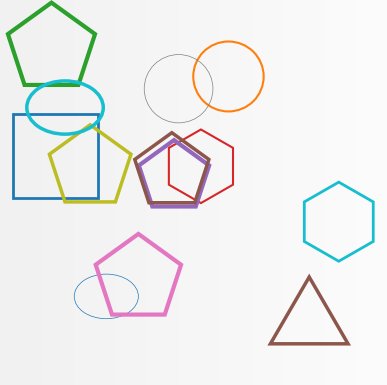[{"shape": "square", "thickness": 2, "radius": 0.55, "center": [0.143, 0.594]}, {"shape": "oval", "thickness": 0.5, "radius": 0.41, "center": [0.274, 0.23]}, {"shape": "circle", "thickness": 1.5, "radius": 0.45, "center": [0.59, 0.801]}, {"shape": "pentagon", "thickness": 3, "radius": 0.59, "center": [0.133, 0.875]}, {"shape": "hexagon", "thickness": 1.5, "radius": 0.48, "center": [0.519, 0.568]}, {"shape": "pentagon", "thickness": 3, "radius": 0.48, "center": [0.449, 0.541]}, {"shape": "triangle", "thickness": 2.5, "radius": 0.58, "center": [0.798, 0.165]}, {"shape": "pentagon", "thickness": 2.5, "radius": 0.5, "center": [0.443, 0.555]}, {"shape": "pentagon", "thickness": 3, "radius": 0.58, "center": [0.357, 0.277]}, {"shape": "circle", "thickness": 0.5, "radius": 0.44, "center": [0.461, 0.77]}, {"shape": "pentagon", "thickness": 2.5, "radius": 0.55, "center": [0.233, 0.565]}, {"shape": "oval", "thickness": 2.5, "radius": 0.49, "center": [0.168, 0.721]}, {"shape": "hexagon", "thickness": 2, "radius": 0.51, "center": [0.874, 0.424]}]